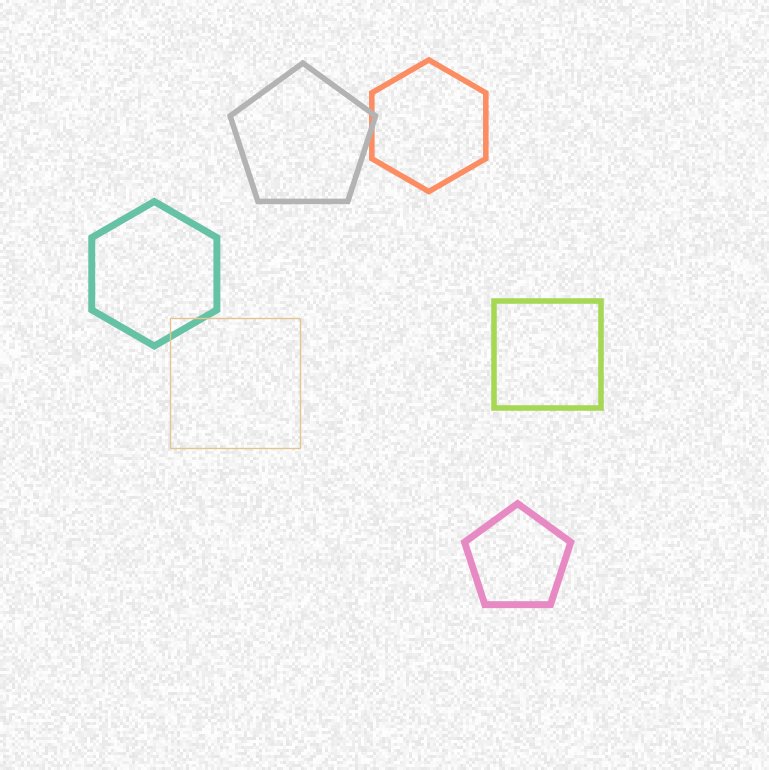[{"shape": "hexagon", "thickness": 2.5, "radius": 0.47, "center": [0.2, 0.644]}, {"shape": "hexagon", "thickness": 2, "radius": 0.43, "center": [0.557, 0.837]}, {"shape": "pentagon", "thickness": 2.5, "radius": 0.36, "center": [0.672, 0.273]}, {"shape": "square", "thickness": 2, "radius": 0.35, "center": [0.71, 0.54]}, {"shape": "square", "thickness": 0.5, "radius": 0.42, "center": [0.305, 0.503]}, {"shape": "pentagon", "thickness": 2, "radius": 0.5, "center": [0.393, 0.819]}]